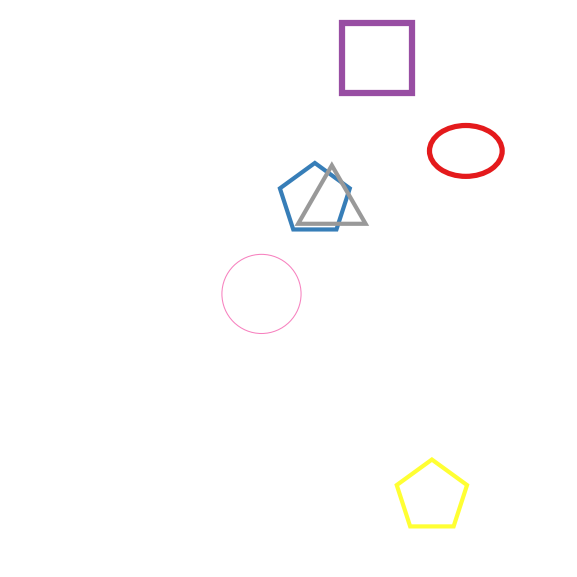[{"shape": "oval", "thickness": 2.5, "radius": 0.31, "center": [0.807, 0.738]}, {"shape": "pentagon", "thickness": 2, "radius": 0.32, "center": [0.545, 0.653]}, {"shape": "square", "thickness": 3, "radius": 0.3, "center": [0.653, 0.899]}, {"shape": "pentagon", "thickness": 2, "radius": 0.32, "center": [0.748, 0.139]}, {"shape": "circle", "thickness": 0.5, "radius": 0.34, "center": [0.453, 0.49]}, {"shape": "triangle", "thickness": 2, "radius": 0.34, "center": [0.575, 0.645]}]